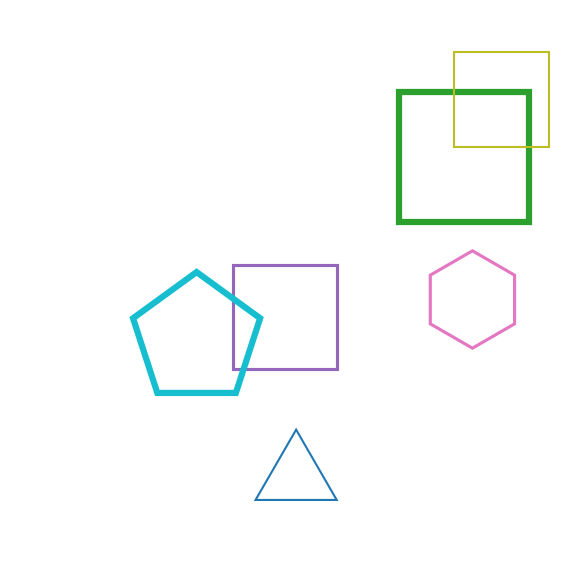[{"shape": "triangle", "thickness": 1, "radius": 0.41, "center": [0.513, 0.174]}, {"shape": "square", "thickness": 3, "radius": 0.56, "center": [0.803, 0.728]}, {"shape": "square", "thickness": 1.5, "radius": 0.45, "center": [0.494, 0.45]}, {"shape": "hexagon", "thickness": 1.5, "radius": 0.42, "center": [0.818, 0.481]}, {"shape": "square", "thickness": 1, "radius": 0.41, "center": [0.868, 0.826]}, {"shape": "pentagon", "thickness": 3, "radius": 0.58, "center": [0.34, 0.412]}]